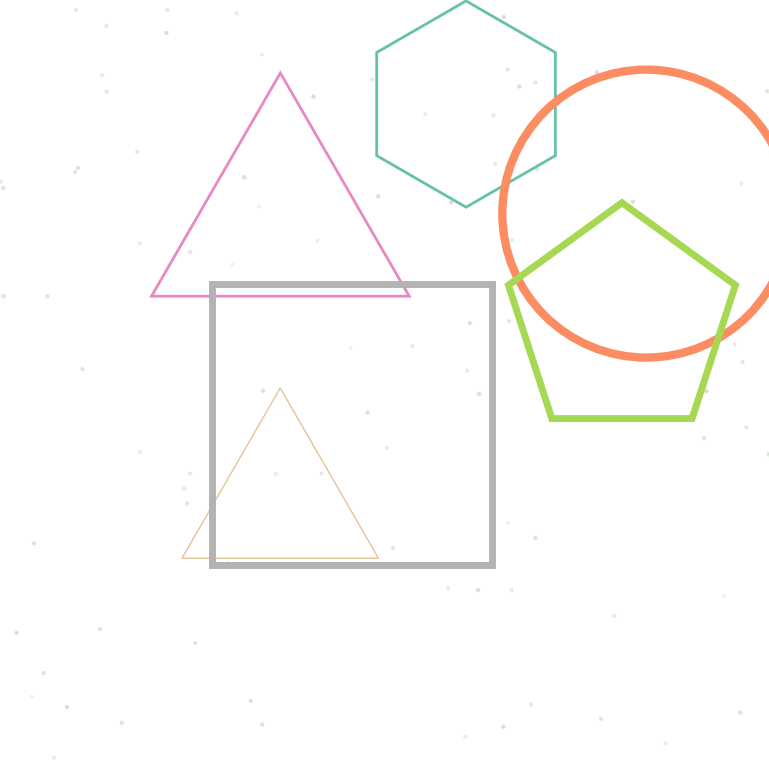[{"shape": "hexagon", "thickness": 1, "radius": 0.67, "center": [0.605, 0.865]}, {"shape": "circle", "thickness": 3, "radius": 0.93, "center": [0.839, 0.723]}, {"shape": "triangle", "thickness": 1, "radius": 0.97, "center": [0.364, 0.712]}, {"shape": "pentagon", "thickness": 2.5, "radius": 0.77, "center": [0.808, 0.582]}, {"shape": "triangle", "thickness": 0.5, "radius": 0.74, "center": [0.364, 0.349]}, {"shape": "square", "thickness": 2.5, "radius": 0.91, "center": [0.457, 0.449]}]